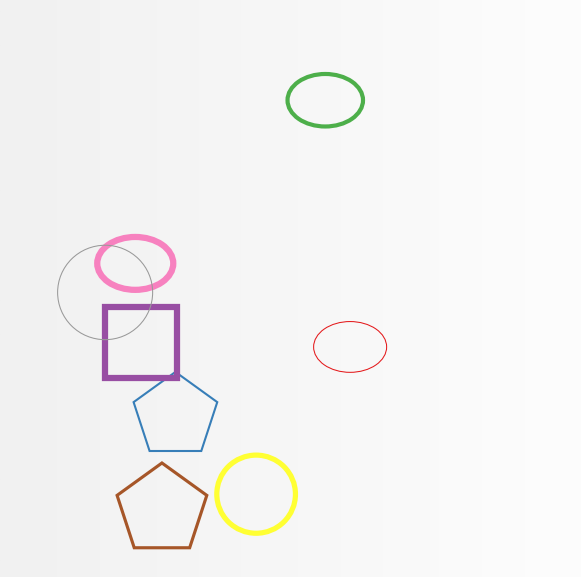[{"shape": "oval", "thickness": 0.5, "radius": 0.31, "center": [0.602, 0.398]}, {"shape": "pentagon", "thickness": 1, "radius": 0.38, "center": [0.302, 0.279]}, {"shape": "oval", "thickness": 2, "radius": 0.32, "center": [0.56, 0.826]}, {"shape": "square", "thickness": 3, "radius": 0.31, "center": [0.243, 0.406]}, {"shape": "circle", "thickness": 2.5, "radius": 0.34, "center": [0.441, 0.143]}, {"shape": "pentagon", "thickness": 1.5, "radius": 0.41, "center": [0.279, 0.116]}, {"shape": "oval", "thickness": 3, "radius": 0.33, "center": [0.233, 0.543]}, {"shape": "circle", "thickness": 0.5, "radius": 0.41, "center": [0.181, 0.493]}]